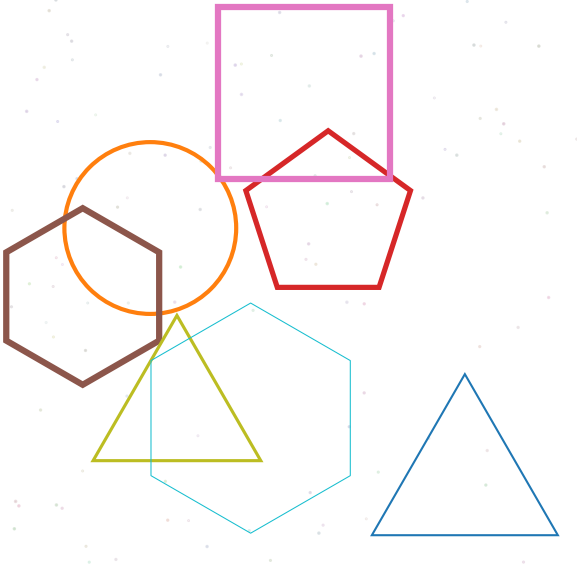[{"shape": "triangle", "thickness": 1, "radius": 0.93, "center": [0.805, 0.165]}, {"shape": "circle", "thickness": 2, "radius": 0.74, "center": [0.26, 0.604]}, {"shape": "pentagon", "thickness": 2.5, "radius": 0.75, "center": [0.568, 0.623]}, {"shape": "hexagon", "thickness": 3, "radius": 0.76, "center": [0.143, 0.486]}, {"shape": "square", "thickness": 3, "radius": 0.74, "center": [0.526, 0.838]}, {"shape": "triangle", "thickness": 1.5, "radius": 0.84, "center": [0.306, 0.285]}, {"shape": "hexagon", "thickness": 0.5, "radius": 1.0, "center": [0.434, 0.275]}]